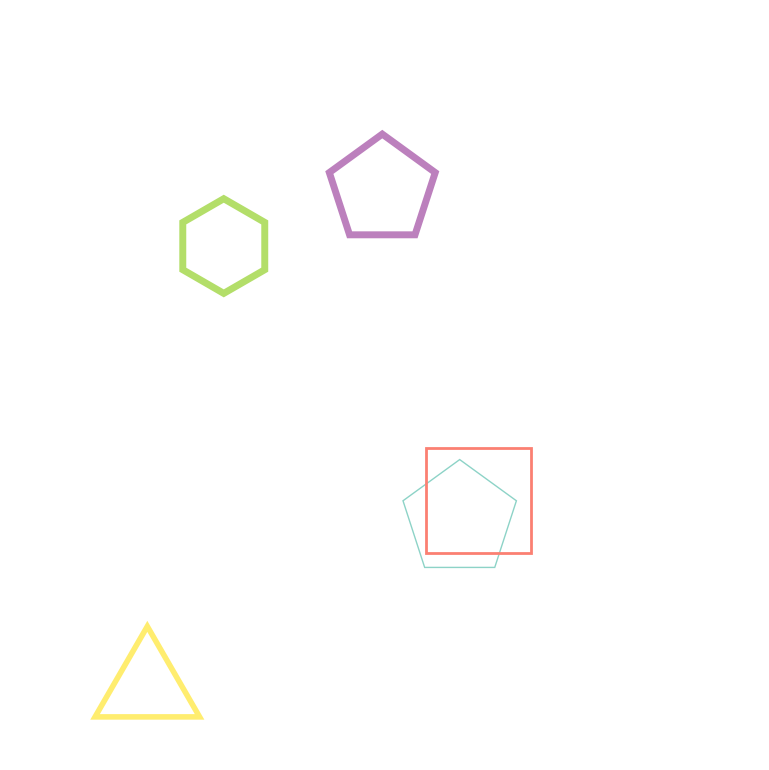[{"shape": "pentagon", "thickness": 0.5, "radius": 0.39, "center": [0.597, 0.326]}, {"shape": "square", "thickness": 1, "radius": 0.34, "center": [0.621, 0.35]}, {"shape": "hexagon", "thickness": 2.5, "radius": 0.31, "center": [0.291, 0.68]}, {"shape": "pentagon", "thickness": 2.5, "radius": 0.36, "center": [0.496, 0.754]}, {"shape": "triangle", "thickness": 2, "radius": 0.39, "center": [0.191, 0.108]}]